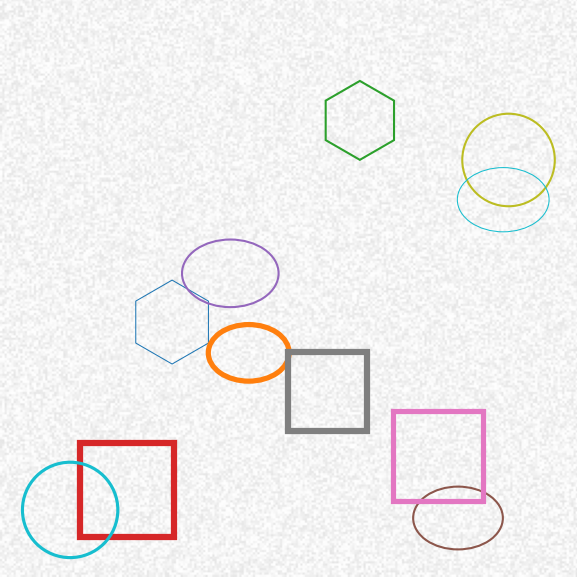[{"shape": "hexagon", "thickness": 0.5, "radius": 0.36, "center": [0.298, 0.441]}, {"shape": "oval", "thickness": 2.5, "radius": 0.35, "center": [0.431, 0.388]}, {"shape": "hexagon", "thickness": 1, "radius": 0.34, "center": [0.623, 0.791]}, {"shape": "square", "thickness": 3, "radius": 0.41, "center": [0.219, 0.15]}, {"shape": "oval", "thickness": 1, "radius": 0.42, "center": [0.399, 0.526]}, {"shape": "oval", "thickness": 1, "radius": 0.39, "center": [0.793, 0.102]}, {"shape": "square", "thickness": 2.5, "radius": 0.39, "center": [0.758, 0.209]}, {"shape": "square", "thickness": 3, "radius": 0.34, "center": [0.567, 0.322]}, {"shape": "circle", "thickness": 1, "radius": 0.4, "center": [0.881, 0.722]}, {"shape": "oval", "thickness": 0.5, "radius": 0.4, "center": [0.871, 0.653]}, {"shape": "circle", "thickness": 1.5, "radius": 0.41, "center": [0.121, 0.116]}]